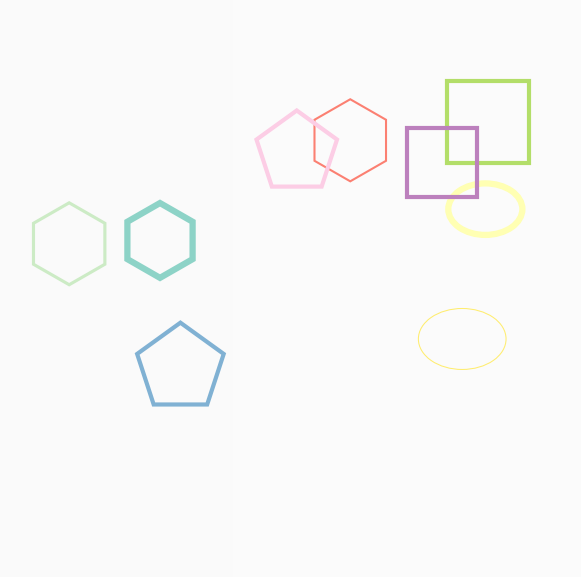[{"shape": "hexagon", "thickness": 3, "radius": 0.32, "center": [0.275, 0.583]}, {"shape": "oval", "thickness": 3, "radius": 0.32, "center": [0.835, 0.637]}, {"shape": "hexagon", "thickness": 1, "radius": 0.36, "center": [0.603, 0.756]}, {"shape": "pentagon", "thickness": 2, "radius": 0.39, "center": [0.31, 0.362]}, {"shape": "square", "thickness": 2, "radius": 0.35, "center": [0.839, 0.787]}, {"shape": "pentagon", "thickness": 2, "radius": 0.36, "center": [0.511, 0.735]}, {"shape": "square", "thickness": 2, "radius": 0.3, "center": [0.76, 0.718]}, {"shape": "hexagon", "thickness": 1.5, "radius": 0.35, "center": [0.119, 0.577]}, {"shape": "oval", "thickness": 0.5, "radius": 0.38, "center": [0.795, 0.412]}]